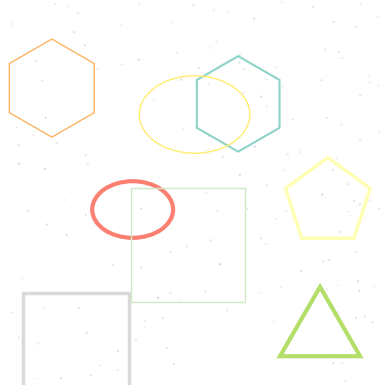[{"shape": "hexagon", "thickness": 1.5, "radius": 0.62, "center": [0.619, 0.73]}, {"shape": "pentagon", "thickness": 2.5, "radius": 0.58, "center": [0.852, 0.475]}, {"shape": "oval", "thickness": 3, "radius": 0.53, "center": [0.345, 0.456]}, {"shape": "hexagon", "thickness": 1, "radius": 0.64, "center": [0.135, 0.771]}, {"shape": "triangle", "thickness": 3, "radius": 0.6, "center": [0.831, 0.135]}, {"shape": "square", "thickness": 2.5, "radius": 0.69, "center": [0.197, 0.1]}, {"shape": "square", "thickness": 1, "radius": 0.74, "center": [0.488, 0.364]}, {"shape": "oval", "thickness": 1, "radius": 0.72, "center": [0.505, 0.703]}]